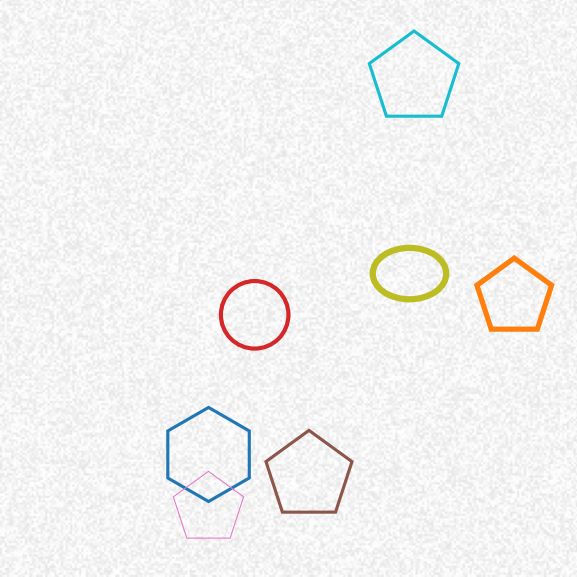[{"shape": "hexagon", "thickness": 1.5, "radius": 0.41, "center": [0.361, 0.212]}, {"shape": "pentagon", "thickness": 2.5, "radius": 0.34, "center": [0.891, 0.484]}, {"shape": "circle", "thickness": 2, "radius": 0.29, "center": [0.441, 0.454]}, {"shape": "pentagon", "thickness": 1.5, "radius": 0.39, "center": [0.535, 0.176]}, {"shape": "pentagon", "thickness": 0.5, "radius": 0.32, "center": [0.361, 0.119]}, {"shape": "oval", "thickness": 3, "radius": 0.32, "center": [0.709, 0.525]}, {"shape": "pentagon", "thickness": 1.5, "radius": 0.41, "center": [0.717, 0.864]}]